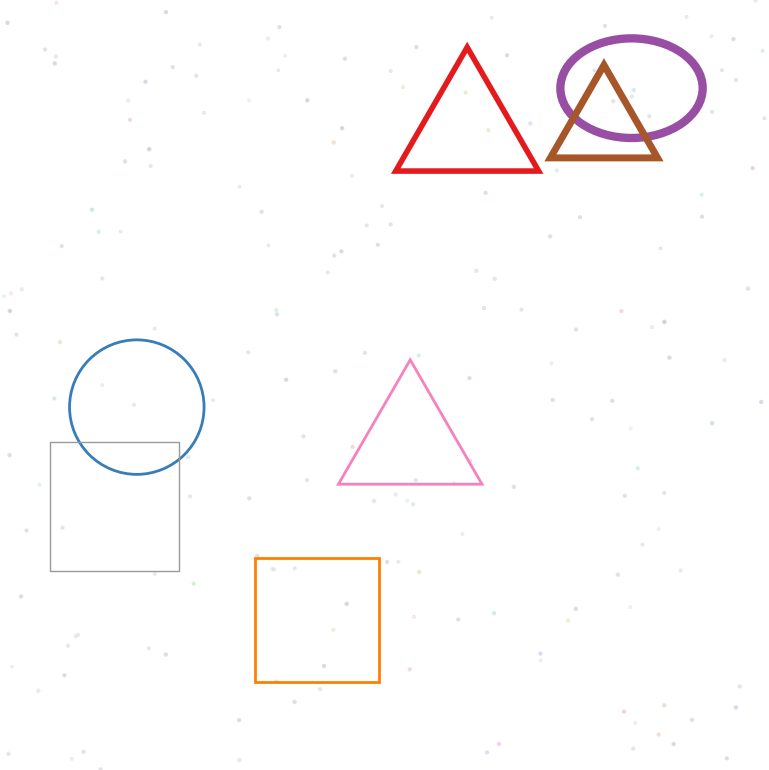[{"shape": "triangle", "thickness": 2, "radius": 0.54, "center": [0.607, 0.831]}, {"shape": "circle", "thickness": 1, "radius": 0.44, "center": [0.178, 0.471]}, {"shape": "oval", "thickness": 3, "radius": 0.46, "center": [0.82, 0.886]}, {"shape": "square", "thickness": 1, "radius": 0.4, "center": [0.411, 0.195]}, {"shape": "triangle", "thickness": 2.5, "radius": 0.4, "center": [0.784, 0.835]}, {"shape": "triangle", "thickness": 1, "radius": 0.54, "center": [0.533, 0.425]}, {"shape": "square", "thickness": 0.5, "radius": 0.42, "center": [0.149, 0.342]}]